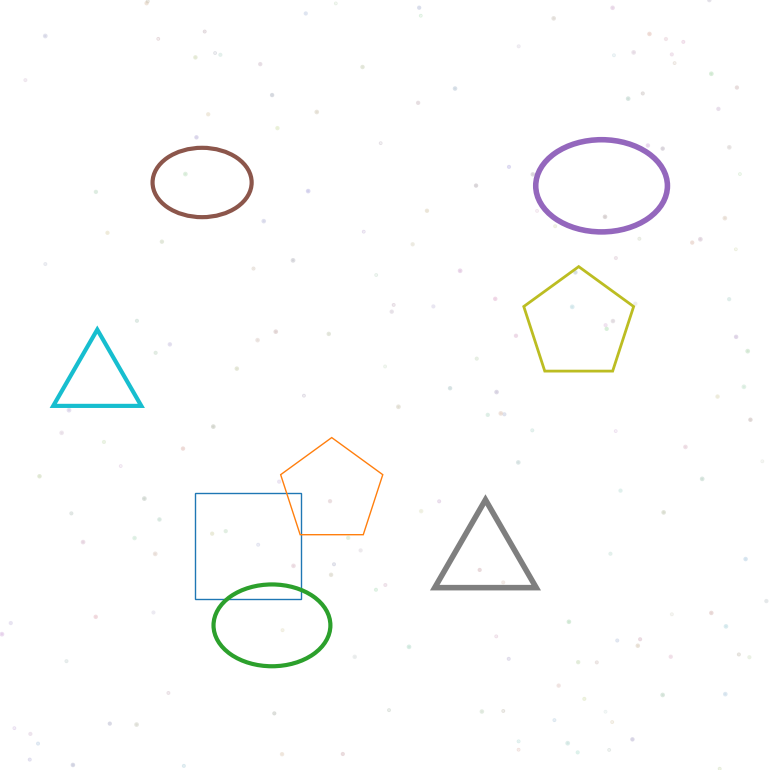[{"shape": "square", "thickness": 0.5, "radius": 0.34, "center": [0.322, 0.291]}, {"shape": "pentagon", "thickness": 0.5, "radius": 0.35, "center": [0.431, 0.362]}, {"shape": "oval", "thickness": 1.5, "radius": 0.38, "center": [0.353, 0.188]}, {"shape": "oval", "thickness": 2, "radius": 0.43, "center": [0.781, 0.759]}, {"shape": "oval", "thickness": 1.5, "radius": 0.32, "center": [0.262, 0.763]}, {"shape": "triangle", "thickness": 2, "radius": 0.38, "center": [0.63, 0.275]}, {"shape": "pentagon", "thickness": 1, "radius": 0.38, "center": [0.752, 0.579]}, {"shape": "triangle", "thickness": 1.5, "radius": 0.33, "center": [0.126, 0.506]}]